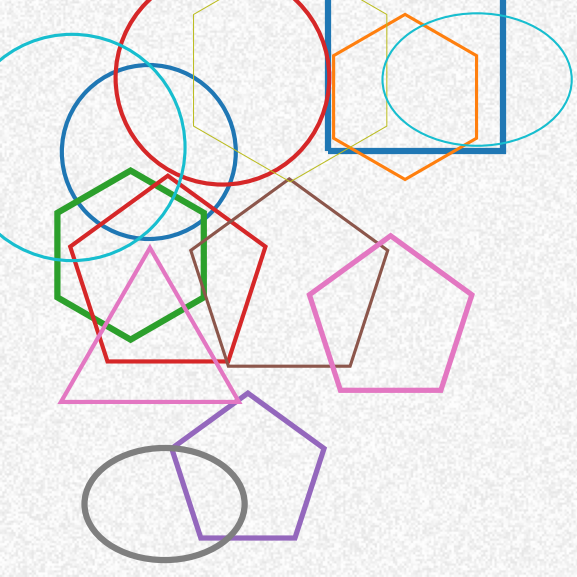[{"shape": "square", "thickness": 3, "radius": 0.76, "center": [0.719, 0.889]}, {"shape": "circle", "thickness": 2, "radius": 0.75, "center": [0.258, 0.736]}, {"shape": "hexagon", "thickness": 1.5, "radius": 0.71, "center": [0.701, 0.831]}, {"shape": "hexagon", "thickness": 3, "radius": 0.73, "center": [0.226, 0.557]}, {"shape": "pentagon", "thickness": 2, "radius": 0.89, "center": [0.291, 0.517]}, {"shape": "circle", "thickness": 2, "radius": 0.93, "center": [0.385, 0.865]}, {"shape": "pentagon", "thickness": 2.5, "radius": 0.69, "center": [0.429, 0.18]}, {"shape": "pentagon", "thickness": 1.5, "radius": 0.9, "center": [0.501, 0.51]}, {"shape": "triangle", "thickness": 2, "radius": 0.89, "center": [0.26, 0.392]}, {"shape": "pentagon", "thickness": 2.5, "radius": 0.74, "center": [0.676, 0.443]}, {"shape": "oval", "thickness": 3, "radius": 0.69, "center": [0.285, 0.126]}, {"shape": "hexagon", "thickness": 0.5, "radius": 0.97, "center": [0.502, 0.877]}, {"shape": "oval", "thickness": 1, "radius": 0.82, "center": [0.826, 0.861]}, {"shape": "circle", "thickness": 1.5, "radius": 0.98, "center": [0.125, 0.744]}]